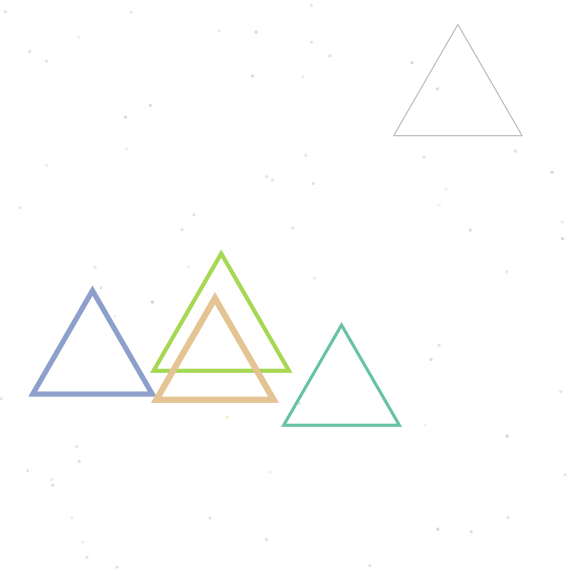[{"shape": "triangle", "thickness": 1.5, "radius": 0.58, "center": [0.591, 0.321]}, {"shape": "triangle", "thickness": 2.5, "radius": 0.6, "center": [0.16, 0.376]}, {"shape": "triangle", "thickness": 2, "radius": 0.68, "center": [0.383, 0.425]}, {"shape": "triangle", "thickness": 3, "radius": 0.59, "center": [0.372, 0.365]}, {"shape": "triangle", "thickness": 0.5, "radius": 0.64, "center": [0.793, 0.828]}]